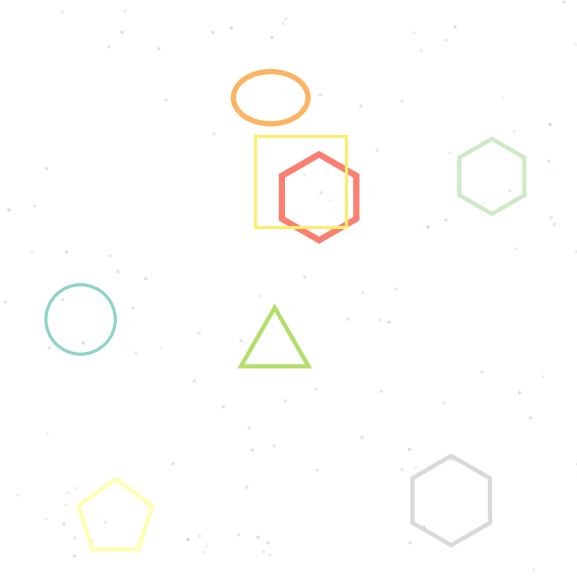[{"shape": "circle", "thickness": 1.5, "radius": 0.3, "center": [0.14, 0.446]}, {"shape": "pentagon", "thickness": 2, "radius": 0.34, "center": [0.2, 0.102]}, {"shape": "hexagon", "thickness": 3, "radius": 0.37, "center": [0.553, 0.657]}, {"shape": "oval", "thickness": 2.5, "radius": 0.32, "center": [0.469, 0.83]}, {"shape": "triangle", "thickness": 2, "radius": 0.34, "center": [0.476, 0.399]}, {"shape": "hexagon", "thickness": 2, "radius": 0.39, "center": [0.781, 0.132]}, {"shape": "hexagon", "thickness": 2, "radius": 0.33, "center": [0.852, 0.694]}, {"shape": "square", "thickness": 1.5, "radius": 0.39, "center": [0.52, 0.685]}]